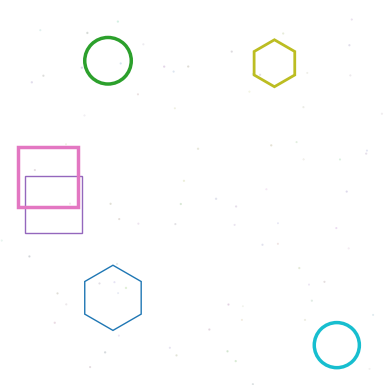[{"shape": "hexagon", "thickness": 1, "radius": 0.42, "center": [0.293, 0.226]}, {"shape": "circle", "thickness": 2.5, "radius": 0.3, "center": [0.281, 0.842]}, {"shape": "square", "thickness": 1, "radius": 0.37, "center": [0.138, 0.47]}, {"shape": "square", "thickness": 2.5, "radius": 0.39, "center": [0.124, 0.54]}, {"shape": "hexagon", "thickness": 2, "radius": 0.3, "center": [0.713, 0.836]}, {"shape": "circle", "thickness": 2.5, "radius": 0.29, "center": [0.875, 0.104]}]